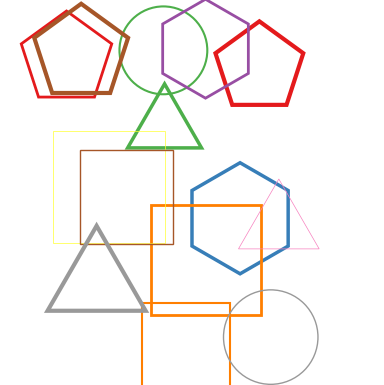[{"shape": "pentagon", "thickness": 2, "radius": 0.62, "center": [0.173, 0.848]}, {"shape": "pentagon", "thickness": 3, "radius": 0.6, "center": [0.674, 0.825]}, {"shape": "hexagon", "thickness": 2.5, "radius": 0.72, "center": [0.624, 0.433]}, {"shape": "triangle", "thickness": 2.5, "radius": 0.55, "center": [0.427, 0.671]}, {"shape": "circle", "thickness": 1.5, "radius": 0.57, "center": [0.424, 0.869]}, {"shape": "hexagon", "thickness": 2, "radius": 0.64, "center": [0.534, 0.873]}, {"shape": "square", "thickness": 2, "radius": 0.71, "center": [0.534, 0.325]}, {"shape": "square", "thickness": 1.5, "radius": 0.57, "center": [0.483, 0.1]}, {"shape": "square", "thickness": 0.5, "radius": 0.73, "center": [0.283, 0.513]}, {"shape": "pentagon", "thickness": 3, "radius": 0.64, "center": [0.211, 0.862]}, {"shape": "square", "thickness": 1, "radius": 0.61, "center": [0.328, 0.488]}, {"shape": "triangle", "thickness": 0.5, "radius": 0.61, "center": [0.724, 0.414]}, {"shape": "triangle", "thickness": 3, "radius": 0.74, "center": [0.251, 0.266]}, {"shape": "circle", "thickness": 1, "radius": 0.61, "center": [0.703, 0.124]}]